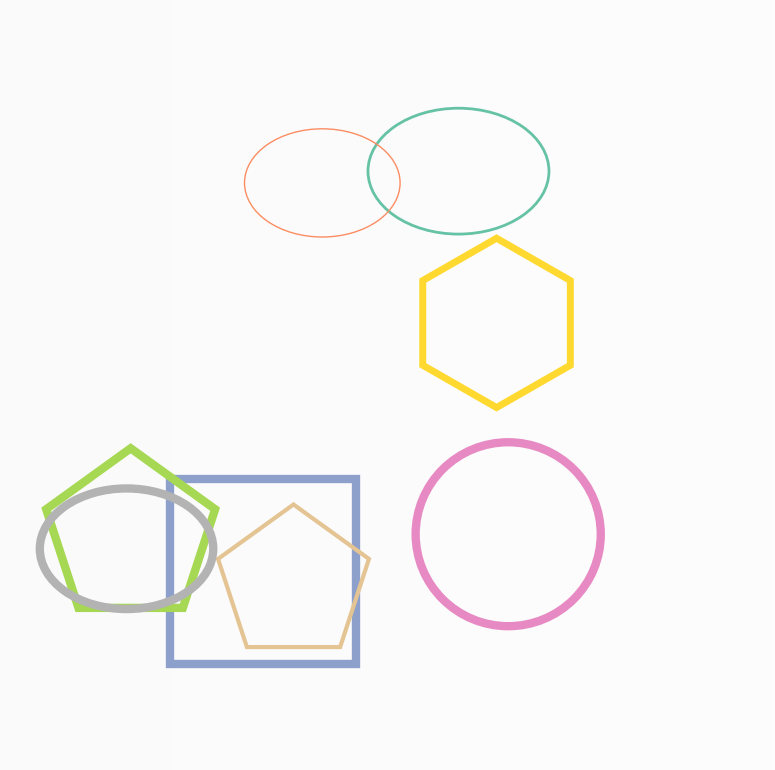[{"shape": "oval", "thickness": 1, "radius": 0.58, "center": [0.592, 0.778]}, {"shape": "oval", "thickness": 0.5, "radius": 0.5, "center": [0.416, 0.762]}, {"shape": "square", "thickness": 3, "radius": 0.6, "center": [0.339, 0.258]}, {"shape": "circle", "thickness": 3, "radius": 0.6, "center": [0.656, 0.306]}, {"shape": "pentagon", "thickness": 3, "radius": 0.57, "center": [0.169, 0.303]}, {"shape": "hexagon", "thickness": 2.5, "radius": 0.55, "center": [0.641, 0.581]}, {"shape": "pentagon", "thickness": 1.5, "radius": 0.51, "center": [0.379, 0.242]}, {"shape": "oval", "thickness": 3, "radius": 0.56, "center": [0.163, 0.287]}]